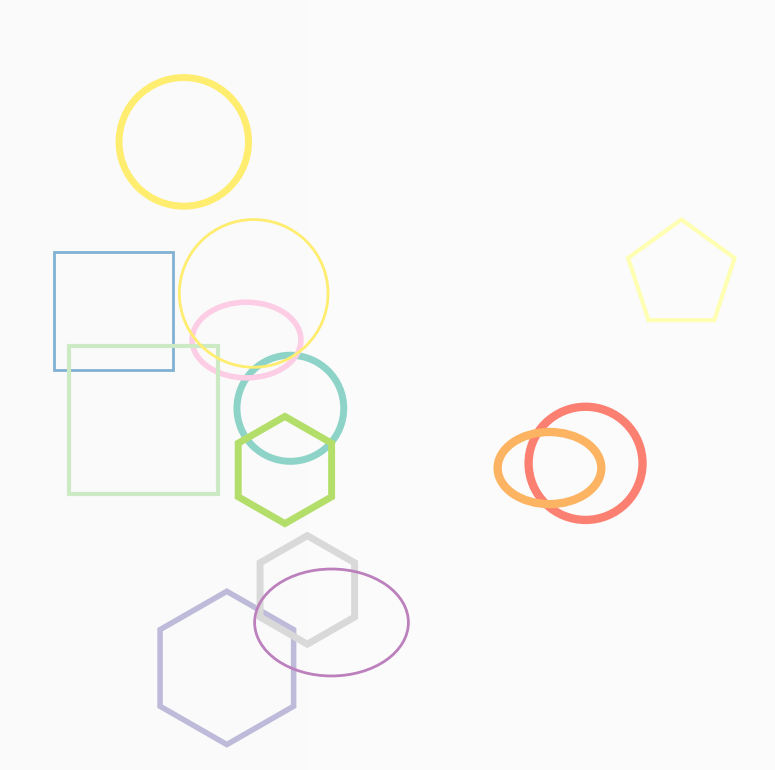[{"shape": "circle", "thickness": 2.5, "radius": 0.34, "center": [0.375, 0.47]}, {"shape": "pentagon", "thickness": 1.5, "radius": 0.36, "center": [0.879, 0.643]}, {"shape": "hexagon", "thickness": 2, "radius": 0.5, "center": [0.293, 0.133]}, {"shape": "circle", "thickness": 3, "radius": 0.37, "center": [0.756, 0.398]}, {"shape": "square", "thickness": 1, "radius": 0.38, "center": [0.147, 0.596]}, {"shape": "oval", "thickness": 3, "radius": 0.33, "center": [0.709, 0.392]}, {"shape": "hexagon", "thickness": 2.5, "radius": 0.35, "center": [0.368, 0.39]}, {"shape": "oval", "thickness": 2, "radius": 0.35, "center": [0.318, 0.558]}, {"shape": "hexagon", "thickness": 2.5, "radius": 0.35, "center": [0.397, 0.234]}, {"shape": "oval", "thickness": 1, "radius": 0.5, "center": [0.428, 0.192]}, {"shape": "square", "thickness": 1.5, "radius": 0.48, "center": [0.185, 0.455]}, {"shape": "circle", "thickness": 1, "radius": 0.48, "center": [0.327, 0.619]}, {"shape": "circle", "thickness": 2.5, "radius": 0.42, "center": [0.237, 0.816]}]